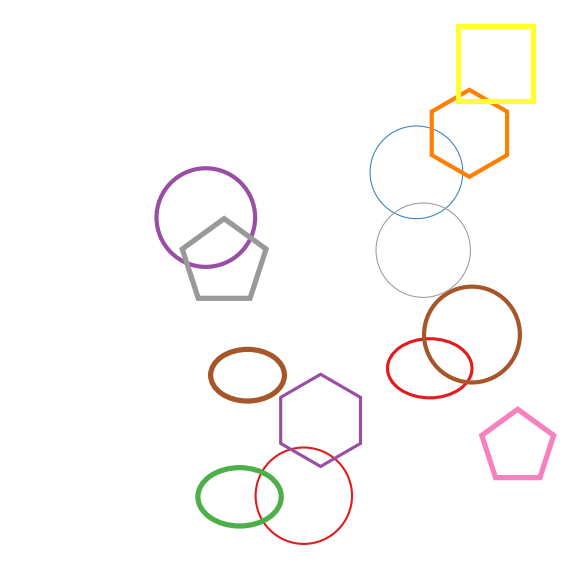[{"shape": "circle", "thickness": 1, "radius": 0.42, "center": [0.526, 0.141]}, {"shape": "oval", "thickness": 1.5, "radius": 0.37, "center": [0.744, 0.361]}, {"shape": "circle", "thickness": 0.5, "radius": 0.4, "center": [0.721, 0.701]}, {"shape": "oval", "thickness": 2.5, "radius": 0.36, "center": [0.415, 0.139]}, {"shape": "hexagon", "thickness": 1.5, "radius": 0.4, "center": [0.555, 0.271]}, {"shape": "circle", "thickness": 2, "radius": 0.43, "center": [0.356, 0.622]}, {"shape": "hexagon", "thickness": 2, "radius": 0.38, "center": [0.813, 0.768]}, {"shape": "square", "thickness": 2.5, "radius": 0.33, "center": [0.857, 0.889]}, {"shape": "circle", "thickness": 2, "radius": 0.41, "center": [0.817, 0.42]}, {"shape": "oval", "thickness": 2.5, "radius": 0.32, "center": [0.429, 0.349]}, {"shape": "pentagon", "thickness": 2.5, "radius": 0.33, "center": [0.896, 0.225]}, {"shape": "circle", "thickness": 0.5, "radius": 0.41, "center": [0.733, 0.566]}, {"shape": "pentagon", "thickness": 2.5, "radius": 0.38, "center": [0.388, 0.544]}]